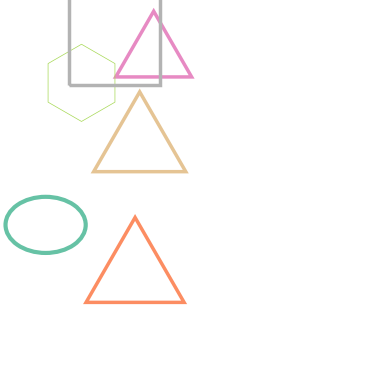[{"shape": "oval", "thickness": 3, "radius": 0.52, "center": [0.118, 0.416]}, {"shape": "triangle", "thickness": 2.5, "radius": 0.74, "center": [0.351, 0.288]}, {"shape": "triangle", "thickness": 2.5, "radius": 0.57, "center": [0.399, 0.857]}, {"shape": "hexagon", "thickness": 0.5, "radius": 0.5, "center": [0.212, 0.785]}, {"shape": "triangle", "thickness": 2.5, "radius": 0.69, "center": [0.363, 0.623]}, {"shape": "square", "thickness": 2.5, "radius": 0.59, "center": [0.298, 0.898]}]